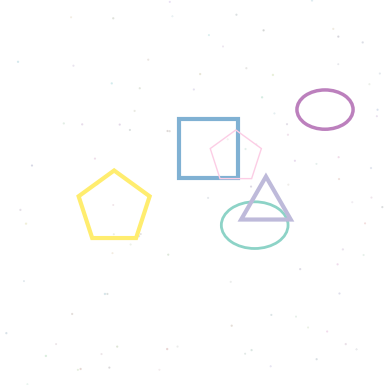[{"shape": "oval", "thickness": 2, "radius": 0.43, "center": [0.662, 0.415]}, {"shape": "triangle", "thickness": 3, "radius": 0.37, "center": [0.691, 0.467]}, {"shape": "square", "thickness": 3, "radius": 0.39, "center": [0.541, 0.614]}, {"shape": "pentagon", "thickness": 1, "radius": 0.35, "center": [0.613, 0.593]}, {"shape": "oval", "thickness": 2.5, "radius": 0.36, "center": [0.844, 0.715]}, {"shape": "pentagon", "thickness": 3, "radius": 0.48, "center": [0.296, 0.46]}]